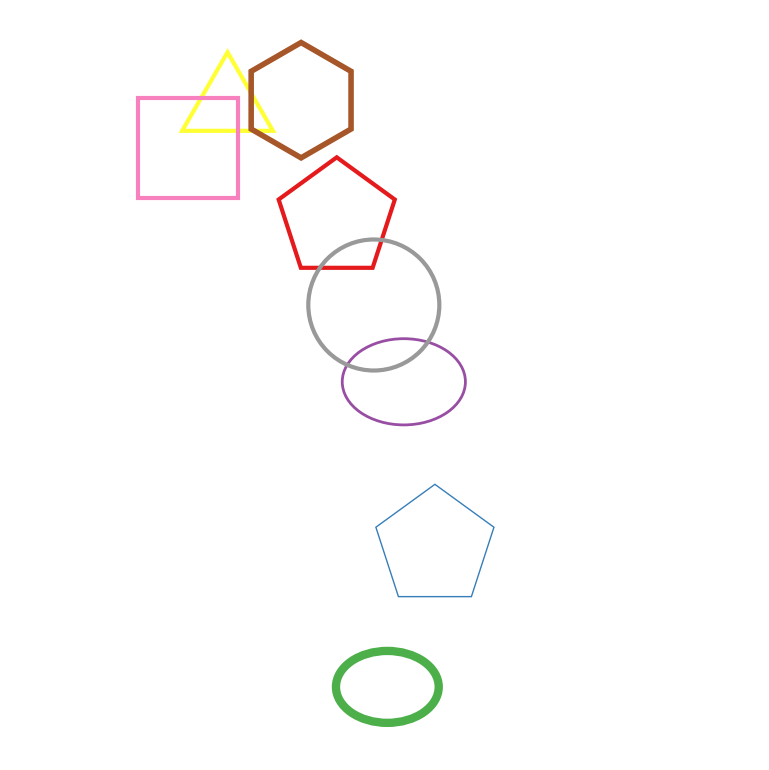[{"shape": "pentagon", "thickness": 1.5, "radius": 0.4, "center": [0.437, 0.716]}, {"shape": "pentagon", "thickness": 0.5, "radius": 0.4, "center": [0.565, 0.29]}, {"shape": "oval", "thickness": 3, "radius": 0.33, "center": [0.503, 0.108]}, {"shape": "oval", "thickness": 1, "radius": 0.4, "center": [0.524, 0.504]}, {"shape": "triangle", "thickness": 1.5, "radius": 0.34, "center": [0.295, 0.864]}, {"shape": "hexagon", "thickness": 2, "radius": 0.37, "center": [0.391, 0.87]}, {"shape": "square", "thickness": 1.5, "radius": 0.32, "center": [0.244, 0.808]}, {"shape": "circle", "thickness": 1.5, "radius": 0.43, "center": [0.485, 0.604]}]